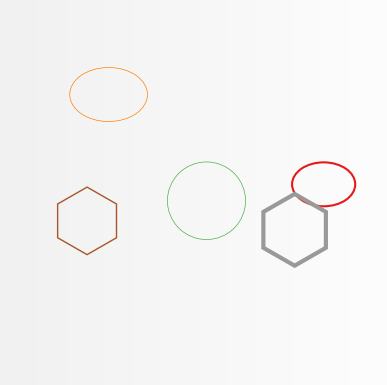[{"shape": "oval", "thickness": 1.5, "radius": 0.41, "center": [0.835, 0.521]}, {"shape": "circle", "thickness": 0.5, "radius": 0.5, "center": [0.533, 0.479]}, {"shape": "oval", "thickness": 0.5, "radius": 0.5, "center": [0.28, 0.754]}, {"shape": "hexagon", "thickness": 1, "radius": 0.44, "center": [0.225, 0.426]}, {"shape": "hexagon", "thickness": 3, "radius": 0.47, "center": [0.76, 0.403]}]